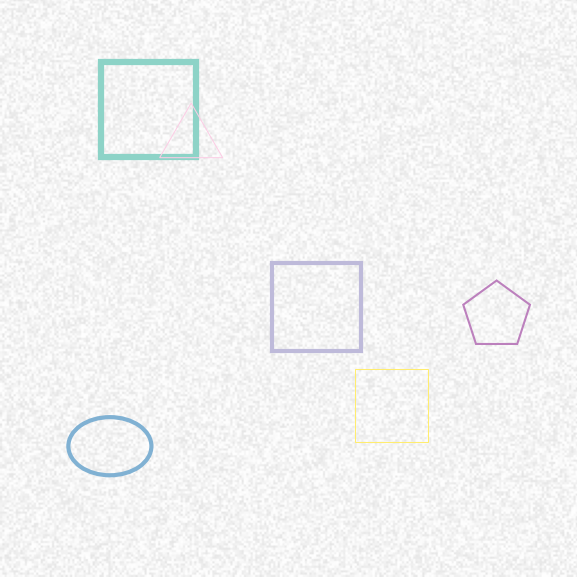[{"shape": "square", "thickness": 3, "radius": 0.41, "center": [0.257, 0.809]}, {"shape": "square", "thickness": 2, "radius": 0.38, "center": [0.548, 0.467]}, {"shape": "oval", "thickness": 2, "radius": 0.36, "center": [0.19, 0.226]}, {"shape": "triangle", "thickness": 0.5, "radius": 0.31, "center": [0.331, 0.758]}, {"shape": "pentagon", "thickness": 1, "radius": 0.3, "center": [0.86, 0.453]}, {"shape": "square", "thickness": 0.5, "radius": 0.32, "center": [0.678, 0.297]}]